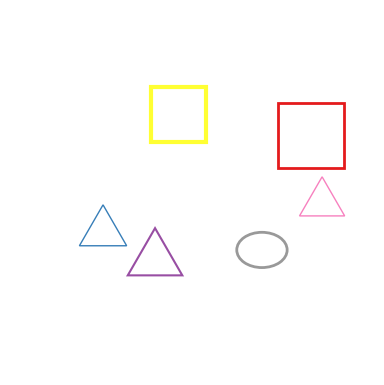[{"shape": "square", "thickness": 2, "radius": 0.42, "center": [0.808, 0.648]}, {"shape": "triangle", "thickness": 1, "radius": 0.35, "center": [0.268, 0.397]}, {"shape": "triangle", "thickness": 1.5, "radius": 0.41, "center": [0.403, 0.326]}, {"shape": "square", "thickness": 3, "radius": 0.36, "center": [0.464, 0.704]}, {"shape": "triangle", "thickness": 1, "radius": 0.34, "center": [0.837, 0.473]}, {"shape": "oval", "thickness": 2, "radius": 0.33, "center": [0.68, 0.351]}]